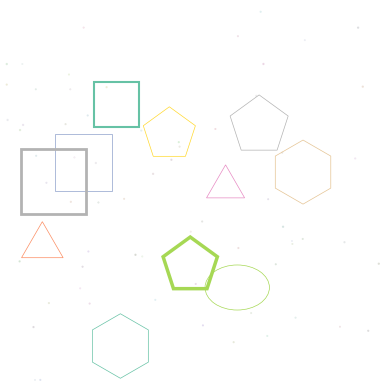[{"shape": "square", "thickness": 1.5, "radius": 0.29, "center": [0.304, 0.729]}, {"shape": "hexagon", "thickness": 0.5, "radius": 0.42, "center": [0.313, 0.101]}, {"shape": "triangle", "thickness": 0.5, "radius": 0.31, "center": [0.11, 0.362]}, {"shape": "square", "thickness": 0.5, "radius": 0.37, "center": [0.218, 0.578]}, {"shape": "triangle", "thickness": 0.5, "radius": 0.29, "center": [0.586, 0.515]}, {"shape": "pentagon", "thickness": 2.5, "radius": 0.37, "center": [0.494, 0.31]}, {"shape": "oval", "thickness": 0.5, "radius": 0.42, "center": [0.616, 0.253]}, {"shape": "pentagon", "thickness": 0.5, "radius": 0.36, "center": [0.44, 0.651]}, {"shape": "hexagon", "thickness": 0.5, "radius": 0.42, "center": [0.787, 0.553]}, {"shape": "square", "thickness": 2, "radius": 0.42, "center": [0.139, 0.528]}, {"shape": "pentagon", "thickness": 0.5, "radius": 0.4, "center": [0.673, 0.674]}]